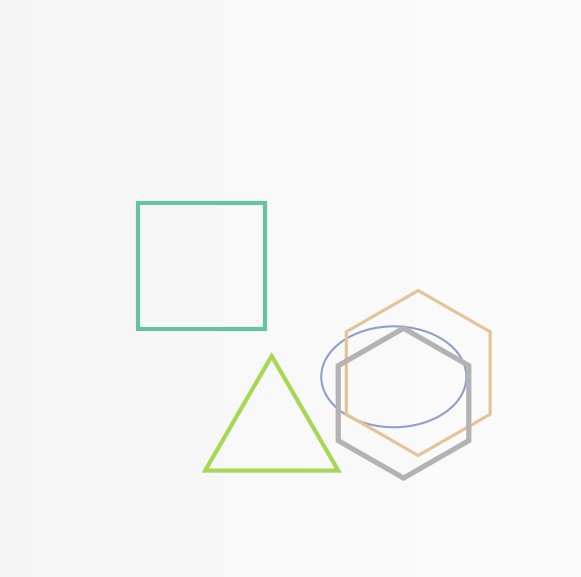[{"shape": "square", "thickness": 2, "radius": 0.55, "center": [0.347, 0.539]}, {"shape": "oval", "thickness": 1, "radius": 0.62, "center": [0.678, 0.347]}, {"shape": "triangle", "thickness": 2, "radius": 0.66, "center": [0.467, 0.25]}, {"shape": "hexagon", "thickness": 1.5, "radius": 0.71, "center": [0.72, 0.353]}, {"shape": "hexagon", "thickness": 2.5, "radius": 0.65, "center": [0.694, 0.301]}]